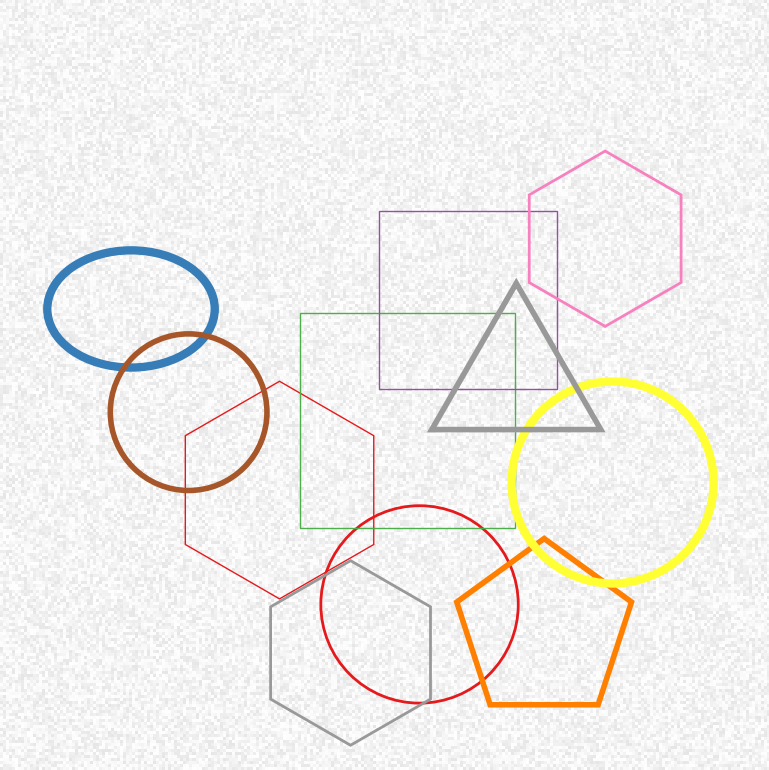[{"shape": "hexagon", "thickness": 0.5, "radius": 0.71, "center": [0.363, 0.364]}, {"shape": "circle", "thickness": 1, "radius": 0.64, "center": [0.545, 0.215]}, {"shape": "oval", "thickness": 3, "radius": 0.54, "center": [0.17, 0.599]}, {"shape": "square", "thickness": 0.5, "radius": 0.7, "center": [0.529, 0.454]}, {"shape": "square", "thickness": 0.5, "radius": 0.58, "center": [0.608, 0.61]}, {"shape": "pentagon", "thickness": 2, "radius": 0.6, "center": [0.707, 0.181]}, {"shape": "circle", "thickness": 3, "radius": 0.66, "center": [0.796, 0.373]}, {"shape": "circle", "thickness": 2, "radius": 0.51, "center": [0.245, 0.465]}, {"shape": "hexagon", "thickness": 1, "radius": 0.57, "center": [0.786, 0.69]}, {"shape": "triangle", "thickness": 2, "radius": 0.63, "center": [0.67, 0.505]}, {"shape": "hexagon", "thickness": 1, "radius": 0.6, "center": [0.455, 0.152]}]